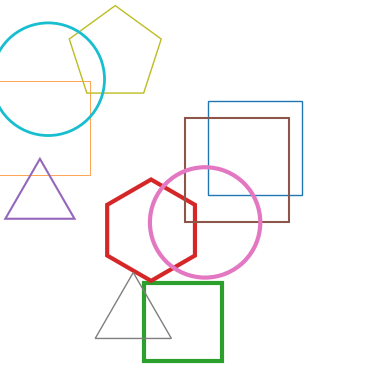[{"shape": "square", "thickness": 1, "radius": 0.61, "center": [0.662, 0.616]}, {"shape": "square", "thickness": 0.5, "radius": 0.61, "center": [0.111, 0.667]}, {"shape": "square", "thickness": 3, "radius": 0.51, "center": [0.476, 0.163]}, {"shape": "hexagon", "thickness": 3, "radius": 0.66, "center": [0.392, 0.402]}, {"shape": "triangle", "thickness": 1.5, "radius": 0.52, "center": [0.104, 0.484]}, {"shape": "square", "thickness": 1.5, "radius": 0.68, "center": [0.616, 0.557]}, {"shape": "circle", "thickness": 3, "radius": 0.72, "center": [0.533, 0.422]}, {"shape": "triangle", "thickness": 1, "radius": 0.57, "center": [0.346, 0.178]}, {"shape": "pentagon", "thickness": 1, "radius": 0.63, "center": [0.299, 0.86]}, {"shape": "circle", "thickness": 2, "radius": 0.73, "center": [0.125, 0.794]}]